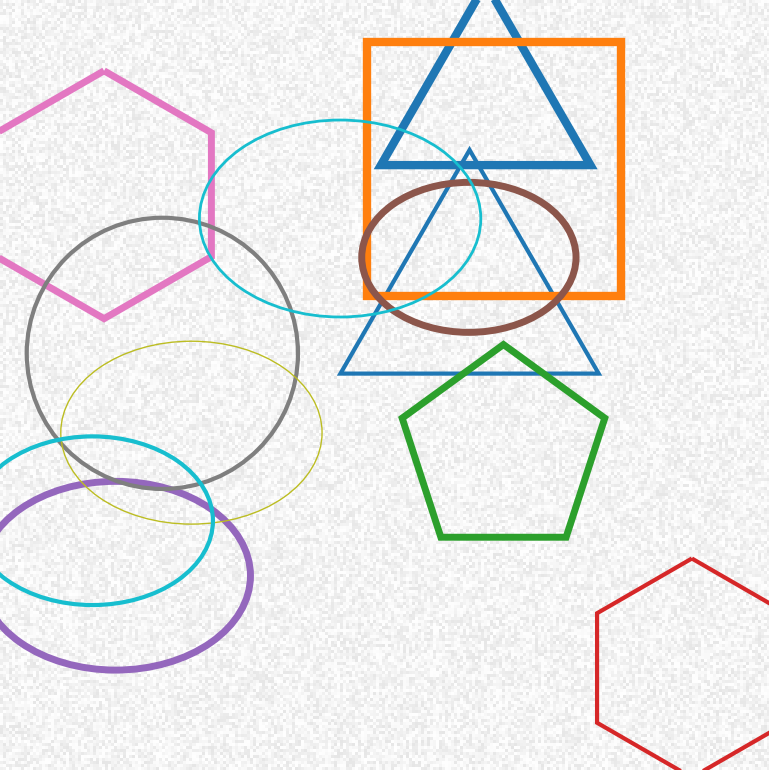[{"shape": "triangle", "thickness": 3, "radius": 0.79, "center": [0.631, 0.864]}, {"shape": "triangle", "thickness": 1.5, "radius": 0.97, "center": [0.61, 0.612]}, {"shape": "square", "thickness": 3, "radius": 0.82, "center": [0.641, 0.78]}, {"shape": "pentagon", "thickness": 2.5, "radius": 0.69, "center": [0.654, 0.414]}, {"shape": "hexagon", "thickness": 1.5, "radius": 0.71, "center": [0.899, 0.132]}, {"shape": "oval", "thickness": 2.5, "radius": 0.88, "center": [0.15, 0.252]}, {"shape": "oval", "thickness": 2.5, "radius": 0.7, "center": [0.609, 0.666]}, {"shape": "hexagon", "thickness": 2.5, "radius": 0.8, "center": [0.135, 0.747]}, {"shape": "circle", "thickness": 1.5, "radius": 0.88, "center": [0.211, 0.541]}, {"shape": "oval", "thickness": 0.5, "radius": 0.85, "center": [0.249, 0.438]}, {"shape": "oval", "thickness": 1.5, "radius": 0.78, "center": [0.12, 0.324]}, {"shape": "oval", "thickness": 1, "radius": 0.91, "center": [0.442, 0.716]}]